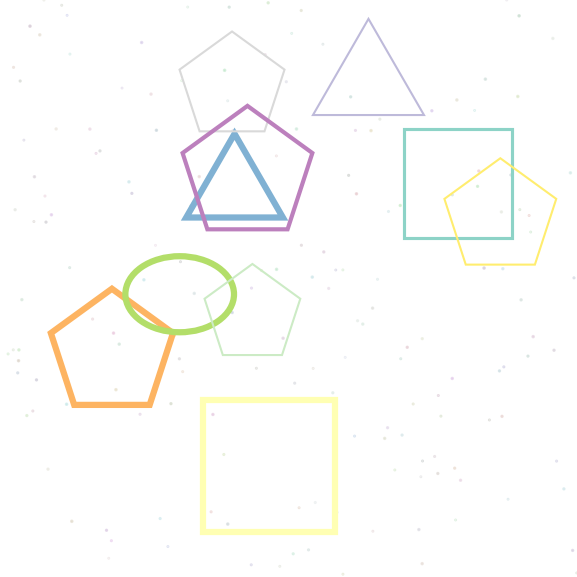[{"shape": "square", "thickness": 1.5, "radius": 0.47, "center": [0.793, 0.681]}, {"shape": "square", "thickness": 3, "radius": 0.57, "center": [0.466, 0.193]}, {"shape": "triangle", "thickness": 1, "radius": 0.56, "center": [0.638, 0.855]}, {"shape": "triangle", "thickness": 3, "radius": 0.48, "center": [0.406, 0.671]}, {"shape": "pentagon", "thickness": 3, "radius": 0.56, "center": [0.194, 0.388]}, {"shape": "oval", "thickness": 3, "radius": 0.47, "center": [0.311, 0.49]}, {"shape": "pentagon", "thickness": 1, "radius": 0.48, "center": [0.402, 0.849]}, {"shape": "pentagon", "thickness": 2, "radius": 0.59, "center": [0.429, 0.698]}, {"shape": "pentagon", "thickness": 1, "radius": 0.44, "center": [0.437, 0.455]}, {"shape": "pentagon", "thickness": 1, "radius": 0.51, "center": [0.866, 0.623]}]